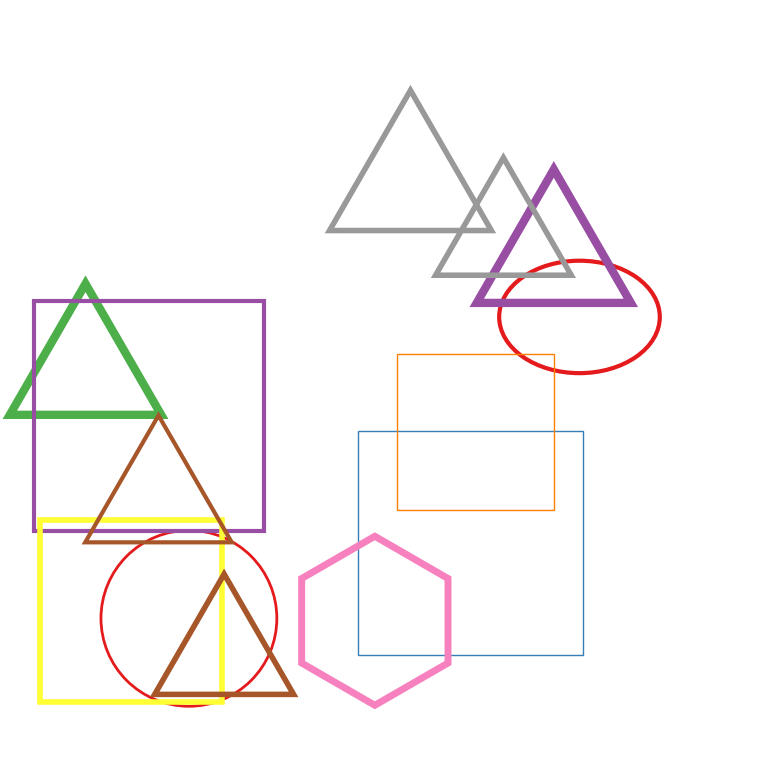[{"shape": "oval", "thickness": 1.5, "radius": 0.52, "center": [0.753, 0.588]}, {"shape": "circle", "thickness": 1, "radius": 0.57, "center": [0.245, 0.197]}, {"shape": "square", "thickness": 0.5, "radius": 0.73, "center": [0.611, 0.295]}, {"shape": "triangle", "thickness": 3, "radius": 0.57, "center": [0.111, 0.518]}, {"shape": "triangle", "thickness": 3, "radius": 0.58, "center": [0.719, 0.664]}, {"shape": "square", "thickness": 1.5, "radius": 0.75, "center": [0.194, 0.459]}, {"shape": "square", "thickness": 0.5, "radius": 0.51, "center": [0.618, 0.439]}, {"shape": "square", "thickness": 2, "radius": 0.59, "center": [0.171, 0.206]}, {"shape": "triangle", "thickness": 2, "radius": 0.52, "center": [0.291, 0.15]}, {"shape": "triangle", "thickness": 1.5, "radius": 0.55, "center": [0.206, 0.351]}, {"shape": "hexagon", "thickness": 2.5, "radius": 0.55, "center": [0.487, 0.194]}, {"shape": "triangle", "thickness": 2, "radius": 0.61, "center": [0.533, 0.761]}, {"shape": "triangle", "thickness": 2, "radius": 0.51, "center": [0.654, 0.693]}]